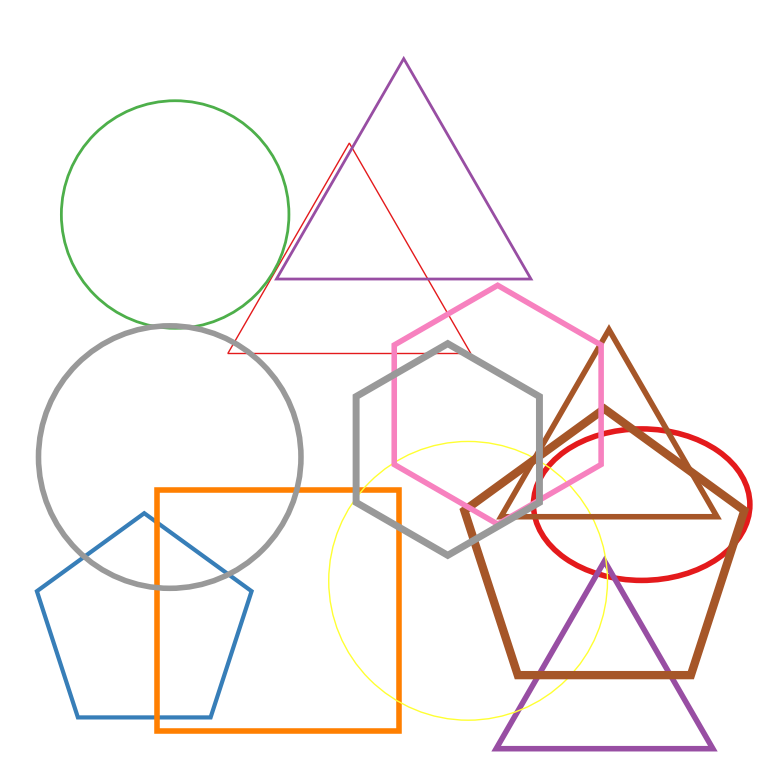[{"shape": "triangle", "thickness": 0.5, "radius": 0.91, "center": [0.454, 0.632]}, {"shape": "oval", "thickness": 2, "radius": 0.7, "center": [0.833, 0.345]}, {"shape": "pentagon", "thickness": 1.5, "radius": 0.73, "center": [0.187, 0.187]}, {"shape": "circle", "thickness": 1, "radius": 0.74, "center": [0.227, 0.721]}, {"shape": "triangle", "thickness": 2, "radius": 0.81, "center": [0.785, 0.109]}, {"shape": "triangle", "thickness": 1, "radius": 0.95, "center": [0.524, 0.733]}, {"shape": "square", "thickness": 2, "radius": 0.78, "center": [0.361, 0.207]}, {"shape": "circle", "thickness": 0.5, "radius": 0.91, "center": [0.608, 0.246]}, {"shape": "triangle", "thickness": 2, "radius": 0.81, "center": [0.791, 0.41]}, {"shape": "pentagon", "thickness": 3, "radius": 0.96, "center": [0.785, 0.278]}, {"shape": "hexagon", "thickness": 2, "radius": 0.78, "center": [0.646, 0.474]}, {"shape": "hexagon", "thickness": 2.5, "radius": 0.69, "center": [0.582, 0.416]}, {"shape": "circle", "thickness": 2, "radius": 0.85, "center": [0.22, 0.406]}]